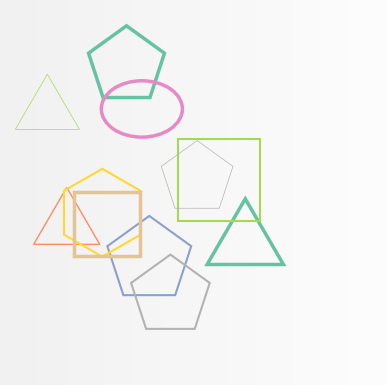[{"shape": "pentagon", "thickness": 2.5, "radius": 0.51, "center": [0.326, 0.83]}, {"shape": "triangle", "thickness": 2.5, "radius": 0.57, "center": [0.633, 0.37]}, {"shape": "triangle", "thickness": 1, "radius": 0.49, "center": [0.172, 0.415]}, {"shape": "pentagon", "thickness": 1.5, "radius": 0.57, "center": [0.385, 0.325]}, {"shape": "oval", "thickness": 2.5, "radius": 0.52, "center": [0.366, 0.717]}, {"shape": "square", "thickness": 1.5, "radius": 0.53, "center": [0.564, 0.533]}, {"shape": "triangle", "thickness": 0.5, "radius": 0.48, "center": [0.122, 0.712]}, {"shape": "hexagon", "thickness": 1.5, "radius": 0.57, "center": [0.264, 0.447]}, {"shape": "square", "thickness": 2.5, "radius": 0.42, "center": [0.276, 0.418]}, {"shape": "pentagon", "thickness": 1.5, "radius": 0.53, "center": [0.44, 0.232]}, {"shape": "pentagon", "thickness": 0.5, "radius": 0.49, "center": [0.509, 0.538]}]